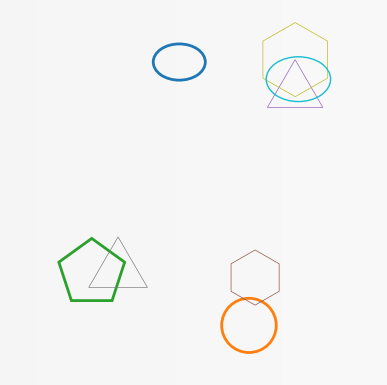[{"shape": "oval", "thickness": 2, "radius": 0.34, "center": [0.463, 0.839]}, {"shape": "circle", "thickness": 2, "radius": 0.35, "center": [0.643, 0.155]}, {"shape": "pentagon", "thickness": 2, "radius": 0.45, "center": [0.237, 0.291]}, {"shape": "triangle", "thickness": 0.5, "radius": 0.41, "center": [0.762, 0.762]}, {"shape": "hexagon", "thickness": 0.5, "radius": 0.36, "center": [0.658, 0.279]}, {"shape": "triangle", "thickness": 0.5, "radius": 0.44, "center": [0.305, 0.297]}, {"shape": "hexagon", "thickness": 0.5, "radius": 0.48, "center": [0.762, 0.845]}, {"shape": "oval", "thickness": 1, "radius": 0.42, "center": [0.77, 0.794]}]